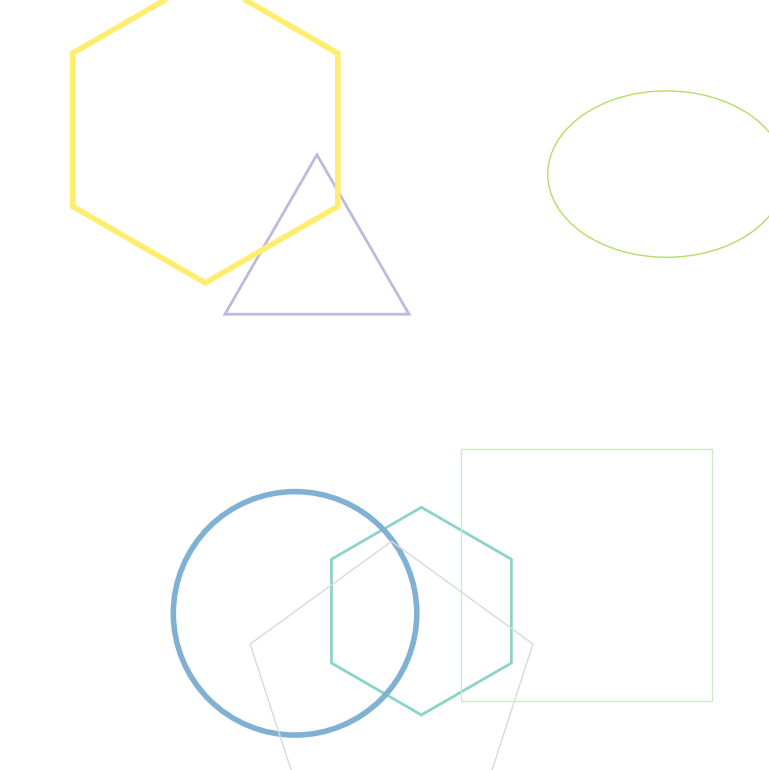[{"shape": "hexagon", "thickness": 1, "radius": 0.67, "center": [0.547, 0.206]}, {"shape": "triangle", "thickness": 1, "radius": 0.69, "center": [0.412, 0.661]}, {"shape": "circle", "thickness": 2, "radius": 0.79, "center": [0.383, 0.203]}, {"shape": "oval", "thickness": 0.5, "radius": 0.77, "center": [0.866, 0.774]}, {"shape": "pentagon", "thickness": 0.5, "radius": 0.97, "center": [0.509, 0.104]}, {"shape": "square", "thickness": 0.5, "radius": 0.82, "center": [0.762, 0.253]}, {"shape": "hexagon", "thickness": 2, "radius": 0.99, "center": [0.266, 0.831]}]